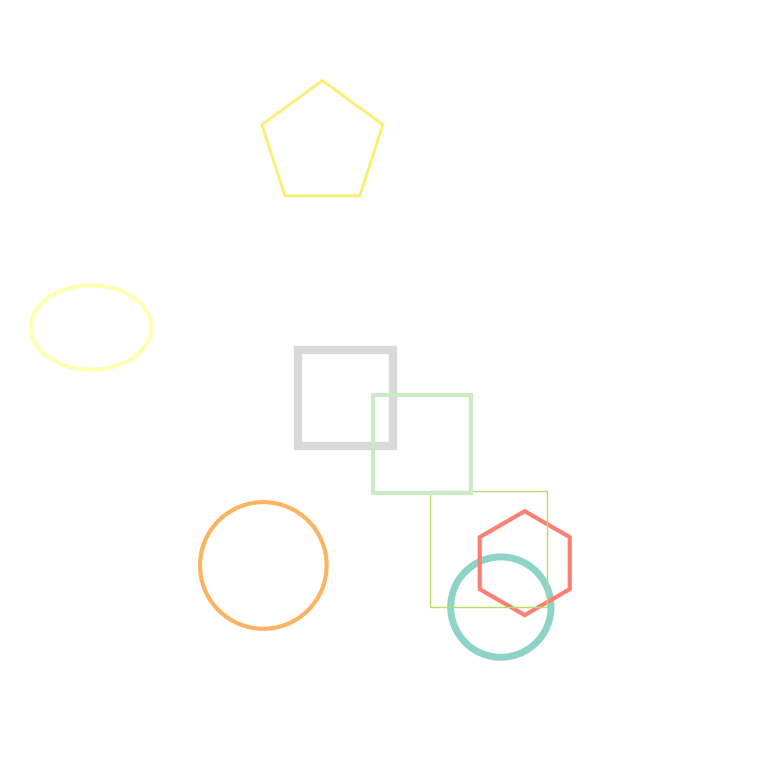[{"shape": "circle", "thickness": 2.5, "radius": 0.33, "center": [0.65, 0.212]}, {"shape": "oval", "thickness": 1.5, "radius": 0.39, "center": [0.118, 0.575]}, {"shape": "hexagon", "thickness": 1.5, "radius": 0.34, "center": [0.681, 0.269]}, {"shape": "circle", "thickness": 1.5, "radius": 0.41, "center": [0.342, 0.266]}, {"shape": "square", "thickness": 0.5, "radius": 0.38, "center": [0.635, 0.287]}, {"shape": "square", "thickness": 3, "radius": 0.31, "center": [0.448, 0.483]}, {"shape": "square", "thickness": 1.5, "radius": 0.32, "center": [0.548, 0.423]}, {"shape": "pentagon", "thickness": 1, "radius": 0.41, "center": [0.419, 0.813]}]